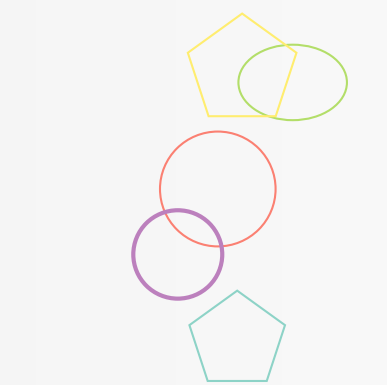[{"shape": "pentagon", "thickness": 1.5, "radius": 0.65, "center": [0.612, 0.115]}, {"shape": "circle", "thickness": 1.5, "radius": 0.75, "center": [0.562, 0.509]}, {"shape": "oval", "thickness": 1.5, "radius": 0.7, "center": [0.755, 0.786]}, {"shape": "circle", "thickness": 3, "radius": 0.57, "center": [0.459, 0.339]}, {"shape": "pentagon", "thickness": 1.5, "radius": 0.74, "center": [0.625, 0.817]}]